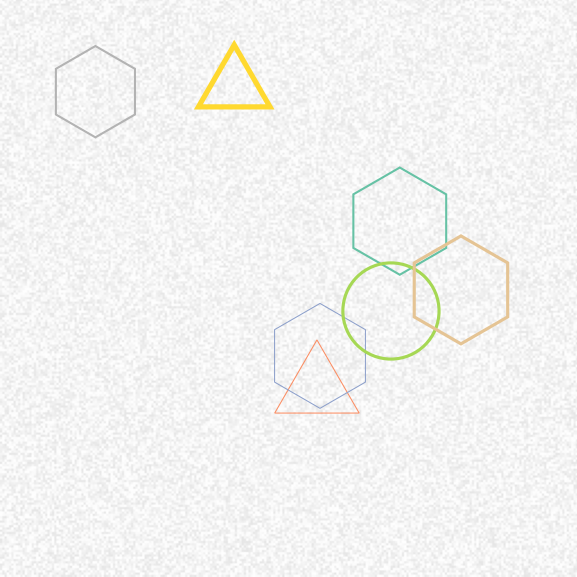[{"shape": "hexagon", "thickness": 1, "radius": 0.46, "center": [0.692, 0.616]}, {"shape": "triangle", "thickness": 0.5, "radius": 0.42, "center": [0.549, 0.326]}, {"shape": "hexagon", "thickness": 0.5, "radius": 0.45, "center": [0.554, 0.383]}, {"shape": "circle", "thickness": 1.5, "radius": 0.42, "center": [0.677, 0.461]}, {"shape": "triangle", "thickness": 2.5, "radius": 0.36, "center": [0.406, 0.85]}, {"shape": "hexagon", "thickness": 1.5, "radius": 0.47, "center": [0.798, 0.497]}, {"shape": "hexagon", "thickness": 1, "radius": 0.4, "center": [0.165, 0.84]}]